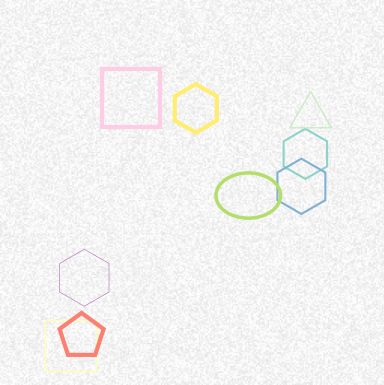[{"shape": "hexagon", "thickness": 1.5, "radius": 0.33, "center": [0.793, 0.6]}, {"shape": "square", "thickness": 1, "radius": 0.33, "center": [0.183, 0.103]}, {"shape": "pentagon", "thickness": 3, "radius": 0.3, "center": [0.212, 0.127]}, {"shape": "hexagon", "thickness": 1.5, "radius": 0.36, "center": [0.783, 0.516]}, {"shape": "oval", "thickness": 2.5, "radius": 0.42, "center": [0.645, 0.492]}, {"shape": "square", "thickness": 3, "radius": 0.38, "center": [0.34, 0.745]}, {"shape": "hexagon", "thickness": 0.5, "radius": 0.37, "center": [0.219, 0.279]}, {"shape": "triangle", "thickness": 1, "radius": 0.31, "center": [0.807, 0.699]}, {"shape": "hexagon", "thickness": 3, "radius": 0.32, "center": [0.509, 0.718]}]